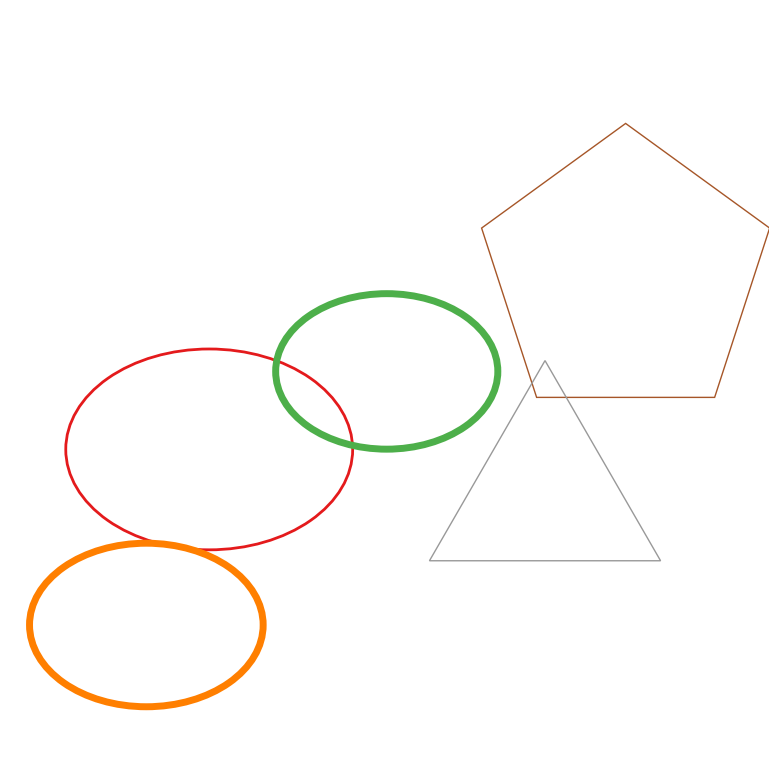[{"shape": "oval", "thickness": 1, "radius": 0.93, "center": [0.272, 0.416]}, {"shape": "oval", "thickness": 2.5, "radius": 0.72, "center": [0.502, 0.518]}, {"shape": "oval", "thickness": 2.5, "radius": 0.76, "center": [0.19, 0.188]}, {"shape": "pentagon", "thickness": 0.5, "radius": 0.98, "center": [0.813, 0.643]}, {"shape": "triangle", "thickness": 0.5, "radius": 0.87, "center": [0.708, 0.358]}]